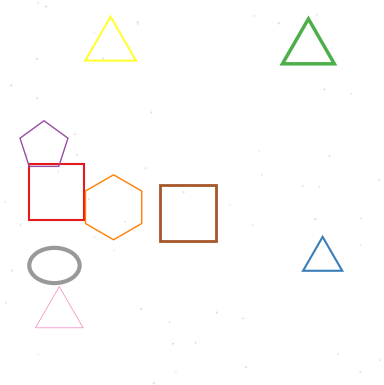[{"shape": "square", "thickness": 1.5, "radius": 0.36, "center": [0.146, 0.501]}, {"shape": "triangle", "thickness": 1.5, "radius": 0.29, "center": [0.838, 0.326]}, {"shape": "triangle", "thickness": 2.5, "radius": 0.39, "center": [0.801, 0.873]}, {"shape": "pentagon", "thickness": 1, "radius": 0.33, "center": [0.114, 0.621]}, {"shape": "hexagon", "thickness": 1, "radius": 0.42, "center": [0.295, 0.462]}, {"shape": "triangle", "thickness": 1.5, "radius": 0.38, "center": [0.287, 0.881]}, {"shape": "square", "thickness": 2, "radius": 0.36, "center": [0.489, 0.446]}, {"shape": "triangle", "thickness": 0.5, "radius": 0.36, "center": [0.154, 0.184]}, {"shape": "oval", "thickness": 3, "radius": 0.33, "center": [0.141, 0.31]}]